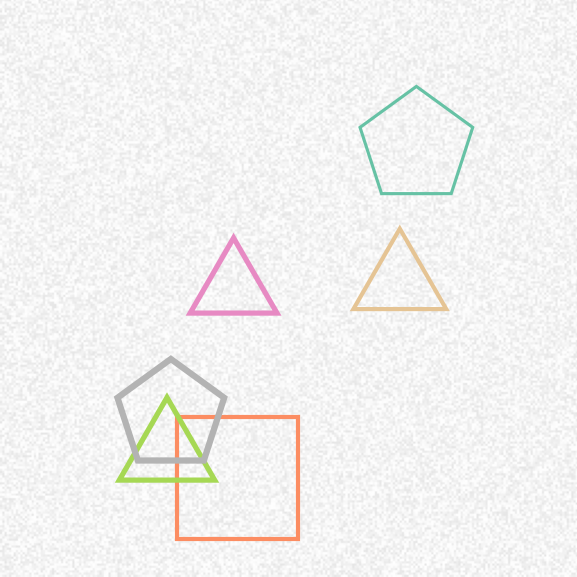[{"shape": "pentagon", "thickness": 1.5, "radius": 0.51, "center": [0.721, 0.747]}, {"shape": "square", "thickness": 2, "radius": 0.53, "center": [0.411, 0.172]}, {"shape": "triangle", "thickness": 2.5, "radius": 0.43, "center": [0.404, 0.5]}, {"shape": "triangle", "thickness": 2.5, "radius": 0.48, "center": [0.289, 0.215]}, {"shape": "triangle", "thickness": 2, "radius": 0.46, "center": [0.692, 0.51]}, {"shape": "pentagon", "thickness": 3, "radius": 0.49, "center": [0.296, 0.28]}]